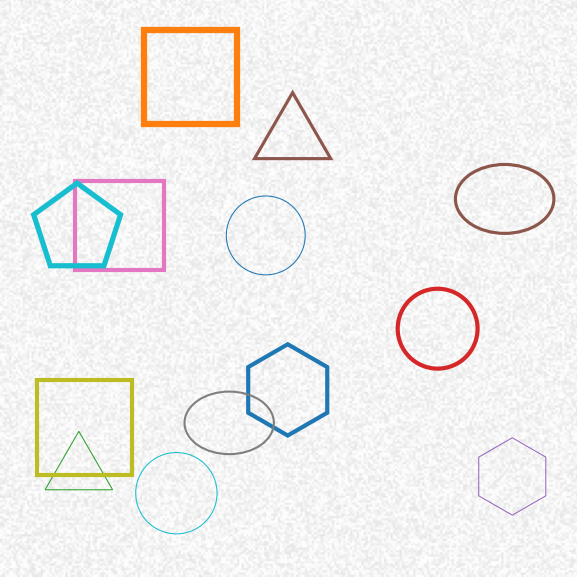[{"shape": "hexagon", "thickness": 2, "radius": 0.4, "center": [0.498, 0.324]}, {"shape": "circle", "thickness": 0.5, "radius": 0.34, "center": [0.46, 0.591]}, {"shape": "square", "thickness": 3, "radius": 0.4, "center": [0.33, 0.866]}, {"shape": "triangle", "thickness": 0.5, "radius": 0.34, "center": [0.137, 0.185]}, {"shape": "circle", "thickness": 2, "radius": 0.35, "center": [0.758, 0.43]}, {"shape": "hexagon", "thickness": 0.5, "radius": 0.34, "center": [0.887, 0.174]}, {"shape": "oval", "thickness": 1.5, "radius": 0.43, "center": [0.874, 0.655]}, {"shape": "triangle", "thickness": 1.5, "radius": 0.38, "center": [0.507, 0.763]}, {"shape": "square", "thickness": 2, "radius": 0.39, "center": [0.207, 0.609]}, {"shape": "oval", "thickness": 1, "radius": 0.39, "center": [0.397, 0.267]}, {"shape": "square", "thickness": 2, "radius": 0.41, "center": [0.146, 0.259]}, {"shape": "pentagon", "thickness": 2.5, "radius": 0.4, "center": [0.134, 0.603]}, {"shape": "circle", "thickness": 0.5, "radius": 0.35, "center": [0.305, 0.145]}]